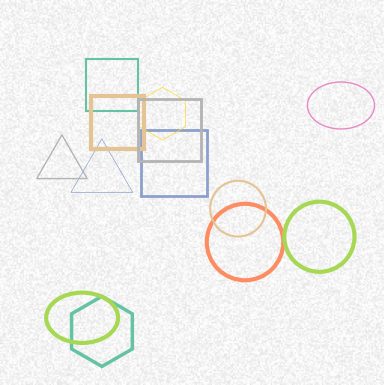[{"shape": "square", "thickness": 1.5, "radius": 0.34, "center": [0.291, 0.78]}, {"shape": "hexagon", "thickness": 2.5, "radius": 0.46, "center": [0.265, 0.139]}, {"shape": "circle", "thickness": 3, "radius": 0.5, "center": [0.636, 0.371]}, {"shape": "triangle", "thickness": 0.5, "radius": 0.46, "center": [0.265, 0.547]}, {"shape": "square", "thickness": 2, "radius": 0.43, "center": [0.451, 0.576]}, {"shape": "oval", "thickness": 1, "radius": 0.44, "center": [0.886, 0.726]}, {"shape": "oval", "thickness": 3, "radius": 0.47, "center": [0.213, 0.175]}, {"shape": "circle", "thickness": 3, "radius": 0.46, "center": [0.83, 0.385]}, {"shape": "hexagon", "thickness": 0.5, "radius": 0.34, "center": [0.422, 0.705]}, {"shape": "circle", "thickness": 1.5, "radius": 0.36, "center": [0.618, 0.458]}, {"shape": "square", "thickness": 3, "radius": 0.35, "center": [0.305, 0.682]}, {"shape": "triangle", "thickness": 1, "radius": 0.38, "center": [0.161, 0.574]}, {"shape": "square", "thickness": 2, "radius": 0.41, "center": [0.44, 0.662]}]